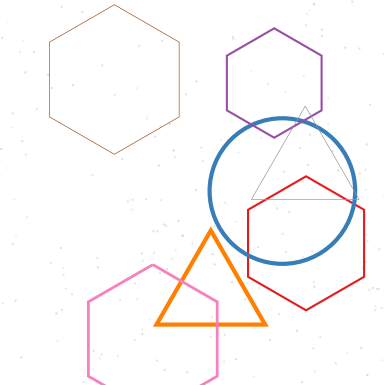[{"shape": "hexagon", "thickness": 1.5, "radius": 0.87, "center": [0.795, 0.368]}, {"shape": "circle", "thickness": 3, "radius": 0.95, "center": [0.733, 0.504]}, {"shape": "hexagon", "thickness": 1.5, "radius": 0.71, "center": [0.712, 0.784]}, {"shape": "triangle", "thickness": 3, "radius": 0.81, "center": [0.548, 0.238]}, {"shape": "hexagon", "thickness": 0.5, "radius": 0.97, "center": [0.297, 0.793]}, {"shape": "hexagon", "thickness": 2, "radius": 0.97, "center": [0.397, 0.119]}, {"shape": "triangle", "thickness": 0.5, "radius": 0.81, "center": [0.793, 0.563]}]